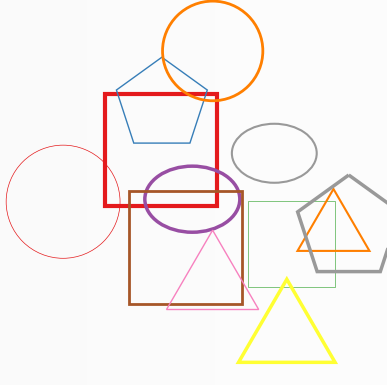[{"shape": "square", "thickness": 3, "radius": 0.72, "center": [0.416, 0.611]}, {"shape": "circle", "thickness": 0.5, "radius": 0.73, "center": [0.163, 0.476]}, {"shape": "pentagon", "thickness": 1, "radius": 0.62, "center": [0.418, 0.728]}, {"shape": "square", "thickness": 0.5, "radius": 0.56, "center": [0.752, 0.367]}, {"shape": "oval", "thickness": 2.5, "radius": 0.61, "center": [0.496, 0.483]}, {"shape": "triangle", "thickness": 1.5, "radius": 0.54, "center": [0.861, 0.402]}, {"shape": "circle", "thickness": 2, "radius": 0.65, "center": [0.549, 0.868]}, {"shape": "triangle", "thickness": 2.5, "radius": 0.72, "center": [0.74, 0.131]}, {"shape": "square", "thickness": 2, "radius": 0.73, "center": [0.478, 0.357]}, {"shape": "triangle", "thickness": 1, "radius": 0.69, "center": [0.549, 0.265]}, {"shape": "oval", "thickness": 1.5, "radius": 0.55, "center": [0.708, 0.602]}, {"shape": "pentagon", "thickness": 2.5, "radius": 0.69, "center": [0.9, 0.407]}]